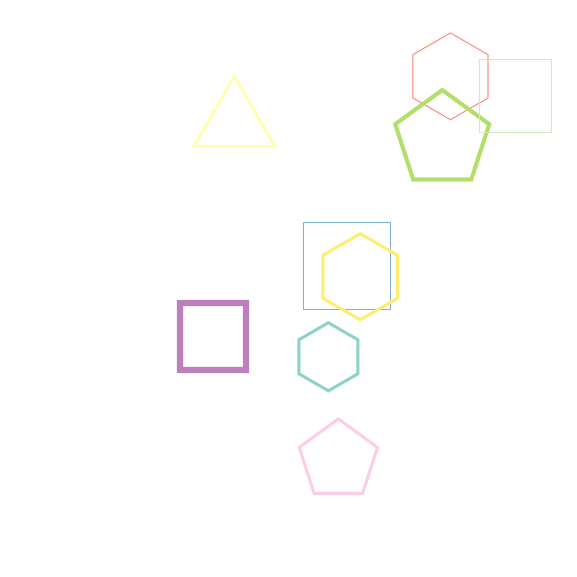[{"shape": "hexagon", "thickness": 1.5, "radius": 0.29, "center": [0.569, 0.381]}, {"shape": "triangle", "thickness": 1.5, "radius": 0.4, "center": [0.406, 0.786]}, {"shape": "hexagon", "thickness": 0.5, "radius": 0.38, "center": [0.78, 0.867]}, {"shape": "square", "thickness": 0.5, "radius": 0.38, "center": [0.6, 0.54]}, {"shape": "pentagon", "thickness": 2, "radius": 0.43, "center": [0.766, 0.758]}, {"shape": "pentagon", "thickness": 1.5, "radius": 0.36, "center": [0.586, 0.202]}, {"shape": "square", "thickness": 3, "radius": 0.29, "center": [0.369, 0.416]}, {"shape": "square", "thickness": 0.5, "radius": 0.31, "center": [0.891, 0.834]}, {"shape": "hexagon", "thickness": 1.5, "radius": 0.37, "center": [0.624, 0.52]}]